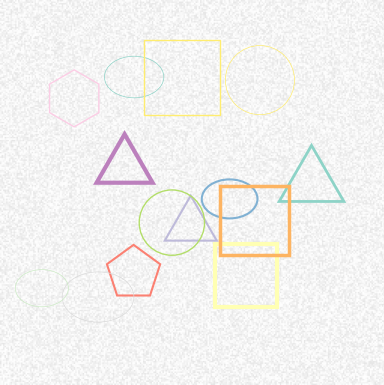[{"shape": "triangle", "thickness": 2, "radius": 0.48, "center": [0.809, 0.525]}, {"shape": "oval", "thickness": 0.5, "radius": 0.39, "center": [0.348, 0.8]}, {"shape": "square", "thickness": 3, "radius": 0.41, "center": [0.639, 0.285]}, {"shape": "triangle", "thickness": 1.5, "radius": 0.39, "center": [0.495, 0.414]}, {"shape": "pentagon", "thickness": 1.5, "radius": 0.36, "center": [0.347, 0.291]}, {"shape": "oval", "thickness": 1.5, "radius": 0.36, "center": [0.596, 0.483]}, {"shape": "square", "thickness": 2.5, "radius": 0.45, "center": [0.661, 0.426]}, {"shape": "circle", "thickness": 1, "radius": 0.42, "center": [0.446, 0.422]}, {"shape": "hexagon", "thickness": 1, "radius": 0.37, "center": [0.193, 0.745]}, {"shape": "oval", "thickness": 0.5, "radius": 0.47, "center": [0.255, 0.229]}, {"shape": "triangle", "thickness": 3, "radius": 0.42, "center": [0.324, 0.567]}, {"shape": "oval", "thickness": 0.5, "radius": 0.34, "center": [0.109, 0.251]}, {"shape": "circle", "thickness": 0.5, "radius": 0.45, "center": [0.675, 0.792]}, {"shape": "square", "thickness": 1, "radius": 0.49, "center": [0.472, 0.798]}]